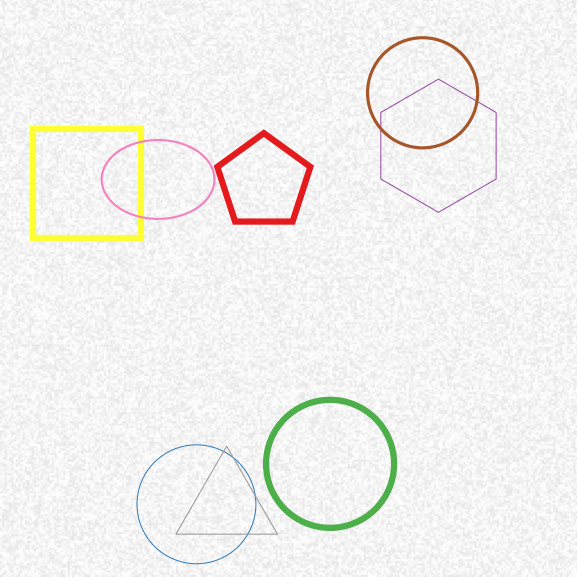[{"shape": "pentagon", "thickness": 3, "radius": 0.42, "center": [0.457, 0.684]}, {"shape": "circle", "thickness": 0.5, "radius": 0.51, "center": [0.34, 0.126]}, {"shape": "circle", "thickness": 3, "radius": 0.55, "center": [0.572, 0.196]}, {"shape": "hexagon", "thickness": 0.5, "radius": 0.58, "center": [0.759, 0.747]}, {"shape": "square", "thickness": 3, "radius": 0.47, "center": [0.151, 0.681]}, {"shape": "circle", "thickness": 1.5, "radius": 0.48, "center": [0.732, 0.838]}, {"shape": "oval", "thickness": 1, "radius": 0.49, "center": [0.274, 0.688]}, {"shape": "triangle", "thickness": 0.5, "radius": 0.51, "center": [0.393, 0.125]}]